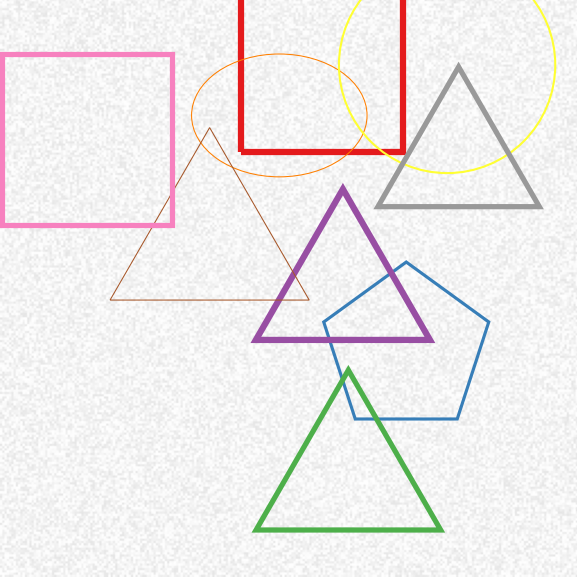[{"shape": "square", "thickness": 3, "radius": 0.7, "center": [0.557, 0.876]}, {"shape": "pentagon", "thickness": 1.5, "radius": 0.75, "center": [0.703, 0.395]}, {"shape": "triangle", "thickness": 2.5, "radius": 0.92, "center": [0.603, 0.174]}, {"shape": "triangle", "thickness": 3, "radius": 0.87, "center": [0.594, 0.498]}, {"shape": "oval", "thickness": 0.5, "radius": 0.76, "center": [0.484, 0.799]}, {"shape": "circle", "thickness": 1, "radius": 0.94, "center": [0.774, 0.887]}, {"shape": "triangle", "thickness": 0.5, "radius": 1.0, "center": [0.363, 0.579]}, {"shape": "square", "thickness": 2.5, "radius": 0.74, "center": [0.151, 0.757]}, {"shape": "triangle", "thickness": 2.5, "radius": 0.81, "center": [0.794, 0.722]}]